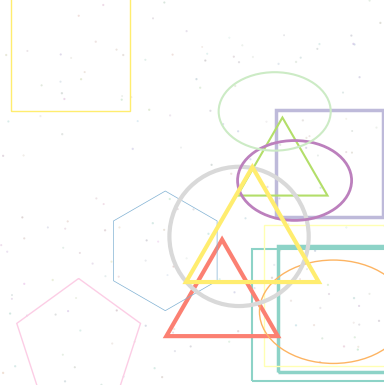[{"shape": "square", "thickness": 1.5, "radius": 0.86, "center": [0.828, 0.182]}, {"shape": "square", "thickness": 2.5, "radius": 0.82, "center": [0.886, 0.198]}, {"shape": "square", "thickness": 1, "radius": 0.92, "center": [0.87, 0.232]}, {"shape": "square", "thickness": 2.5, "radius": 0.69, "center": [0.856, 0.575]}, {"shape": "triangle", "thickness": 3, "radius": 0.84, "center": [0.577, 0.211]}, {"shape": "hexagon", "thickness": 0.5, "radius": 0.78, "center": [0.429, 0.348]}, {"shape": "oval", "thickness": 1, "radius": 0.96, "center": [0.866, 0.19]}, {"shape": "triangle", "thickness": 1.5, "radius": 0.68, "center": [0.734, 0.56]}, {"shape": "pentagon", "thickness": 1, "radius": 0.84, "center": [0.204, 0.108]}, {"shape": "circle", "thickness": 3, "radius": 0.9, "center": [0.621, 0.386]}, {"shape": "oval", "thickness": 2, "radius": 0.74, "center": [0.765, 0.531]}, {"shape": "oval", "thickness": 1.5, "radius": 0.73, "center": [0.713, 0.711]}, {"shape": "triangle", "thickness": 3, "radius": 1.0, "center": [0.656, 0.367]}, {"shape": "square", "thickness": 1, "radius": 0.77, "center": [0.182, 0.865]}]